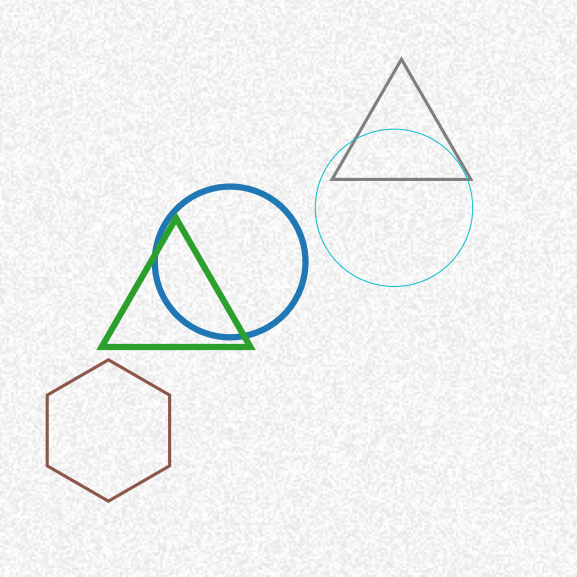[{"shape": "circle", "thickness": 3, "radius": 0.65, "center": [0.399, 0.546]}, {"shape": "triangle", "thickness": 3, "radius": 0.74, "center": [0.305, 0.473]}, {"shape": "hexagon", "thickness": 1.5, "radius": 0.61, "center": [0.188, 0.254]}, {"shape": "triangle", "thickness": 1.5, "radius": 0.69, "center": [0.695, 0.758]}, {"shape": "circle", "thickness": 0.5, "radius": 0.68, "center": [0.682, 0.639]}]